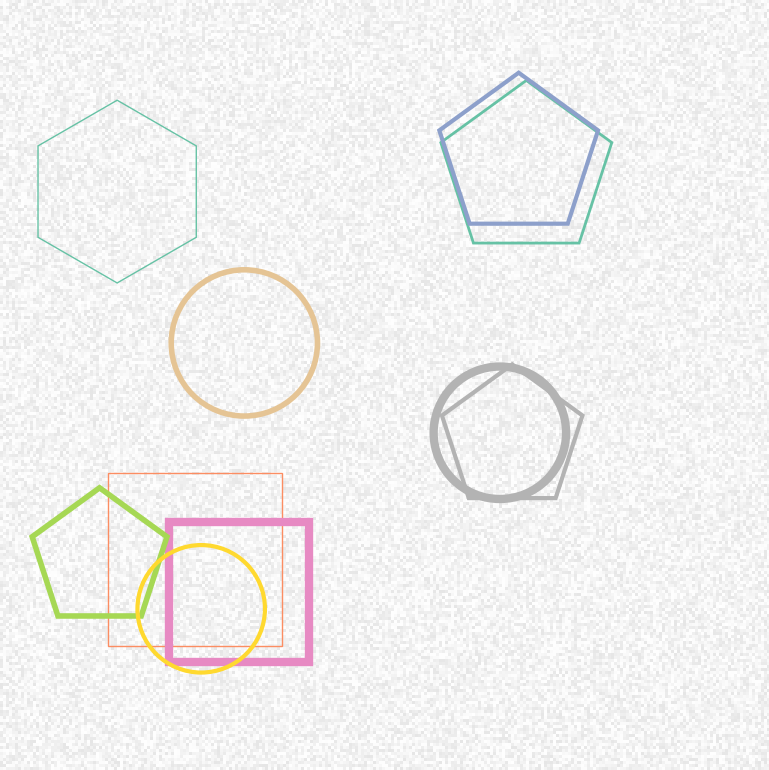[{"shape": "pentagon", "thickness": 1, "radius": 0.58, "center": [0.684, 0.779]}, {"shape": "hexagon", "thickness": 0.5, "radius": 0.59, "center": [0.152, 0.751]}, {"shape": "square", "thickness": 0.5, "radius": 0.56, "center": [0.253, 0.274]}, {"shape": "pentagon", "thickness": 1.5, "radius": 0.54, "center": [0.674, 0.797]}, {"shape": "square", "thickness": 3, "radius": 0.45, "center": [0.31, 0.231]}, {"shape": "pentagon", "thickness": 2, "radius": 0.46, "center": [0.129, 0.274]}, {"shape": "circle", "thickness": 1.5, "radius": 0.41, "center": [0.261, 0.209]}, {"shape": "circle", "thickness": 2, "radius": 0.47, "center": [0.317, 0.555]}, {"shape": "circle", "thickness": 3, "radius": 0.43, "center": [0.649, 0.438]}, {"shape": "pentagon", "thickness": 1.5, "radius": 0.48, "center": [0.665, 0.431]}]